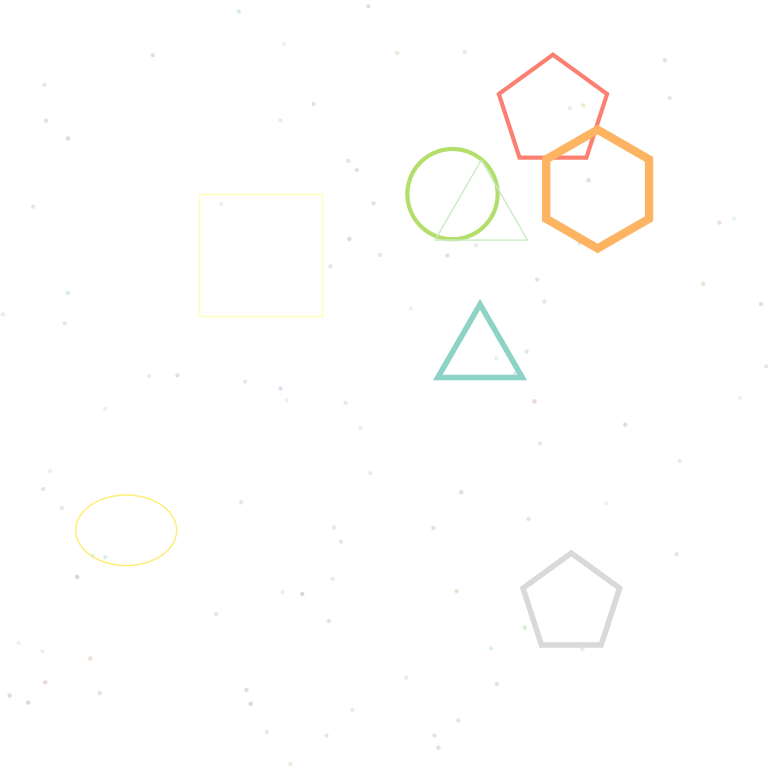[{"shape": "triangle", "thickness": 2, "radius": 0.32, "center": [0.623, 0.541]}, {"shape": "square", "thickness": 0.5, "radius": 0.4, "center": [0.339, 0.669]}, {"shape": "pentagon", "thickness": 1.5, "radius": 0.37, "center": [0.718, 0.855]}, {"shape": "hexagon", "thickness": 3, "radius": 0.39, "center": [0.776, 0.754]}, {"shape": "circle", "thickness": 1.5, "radius": 0.29, "center": [0.588, 0.748]}, {"shape": "pentagon", "thickness": 2, "radius": 0.33, "center": [0.742, 0.216]}, {"shape": "triangle", "thickness": 0.5, "radius": 0.35, "center": [0.625, 0.723]}, {"shape": "oval", "thickness": 0.5, "radius": 0.33, "center": [0.164, 0.311]}]